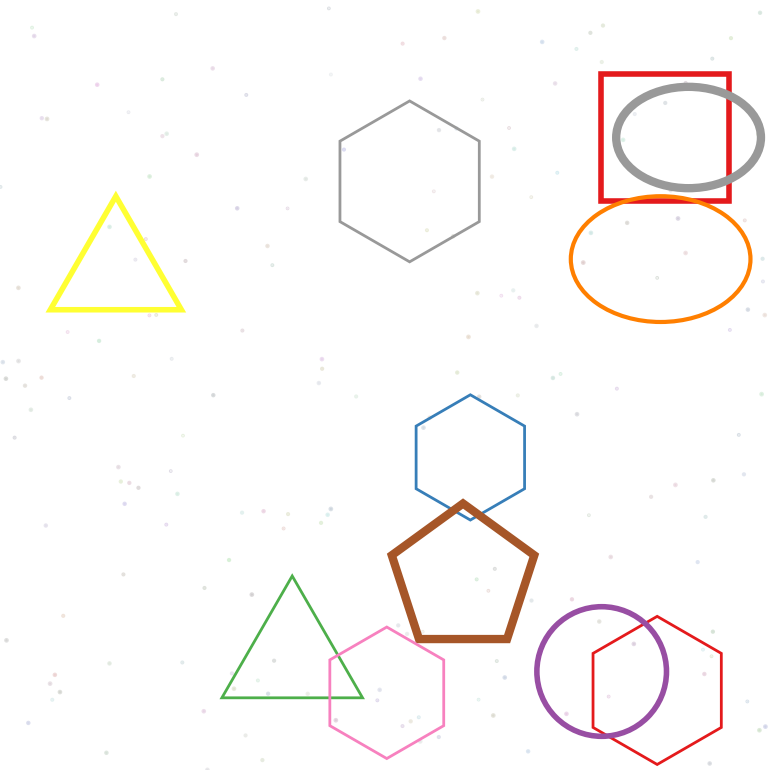[{"shape": "square", "thickness": 2, "radius": 0.42, "center": [0.864, 0.821]}, {"shape": "hexagon", "thickness": 1, "radius": 0.48, "center": [0.853, 0.103]}, {"shape": "hexagon", "thickness": 1, "radius": 0.41, "center": [0.611, 0.406]}, {"shape": "triangle", "thickness": 1, "radius": 0.53, "center": [0.379, 0.146]}, {"shape": "circle", "thickness": 2, "radius": 0.42, "center": [0.781, 0.128]}, {"shape": "oval", "thickness": 1.5, "radius": 0.58, "center": [0.858, 0.664]}, {"shape": "triangle", "thickness": 2, "radius": 0.49, "center": [0.15, 0.647]}, {"shape": "pentagon", "thickness": 3, "radius": 0.49, "center": [0.601, 0.249]}, {"shape": "hexagon", "thickness": 1, "radius": 0.43, "center": [0.502, 0.1]}, {"shape": "hexagon", "thickness": 1, "radius": 0.52, "center": [0.532, 0.764]}, {"shape": "oval", "thickness": 3, "radius": 0.47, "center": [0.894, 0.821]}]